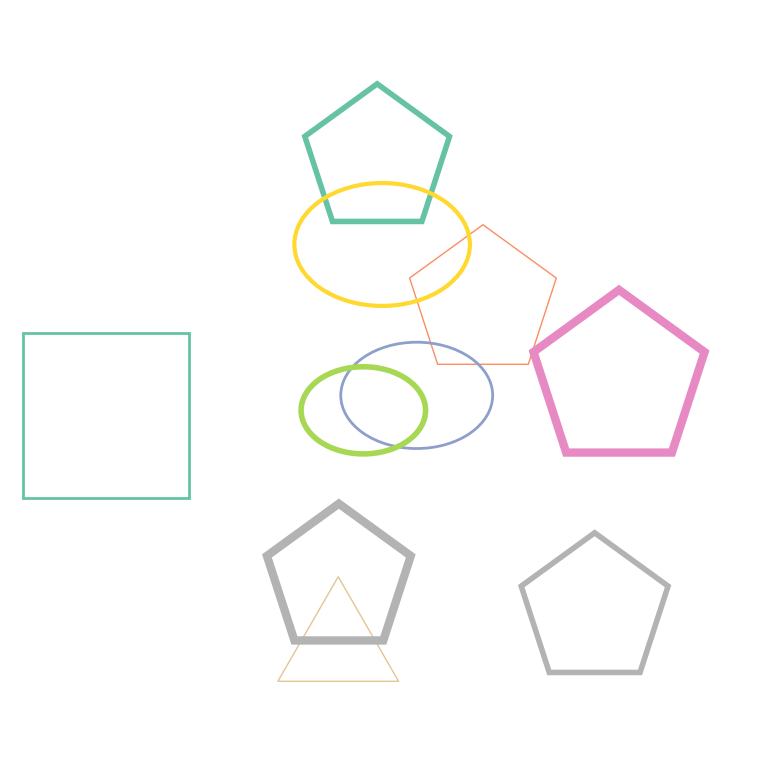[{"shape": "square", "thickness": 1, "radius": 0.54, "center": [0.137, 0.46]}, {"shape": "pentagon", "thickness": 2, "radius": 0.49, "center": [0.49, 0.792]}, {"shape": "pentagon", "thickness": 0.5, "radius": 0.5, "center": [0.627, 0.608]}, {"shape": "oval", "thickness": 1, "radius": 0.49, "center": [0.541, 0.487]}, {"shape": "pentagon", "thickness": 3, "radius": 0.58, "center": [0.804, 0.507]}, {"shape": "oval", "thickness": 2, "radius": 0.4, "center": [0.472, 0.467]}, {"shape": "oval", "thickness": 1.5, "radius": 0.57, "center": [0.496, 0.682]}, {"shape": "triangle", "thickness": 0.5, "radius": 0.45, "center": [0.439, 0.16]}, {"shape": "pentagon", "thickness": 3, "radius": 0.49, "center": [0.44, 0.248]}, {"shape": "pentagon", "thickness": 2, "radius": 0.5, "center": [0.772, 0.208]}]